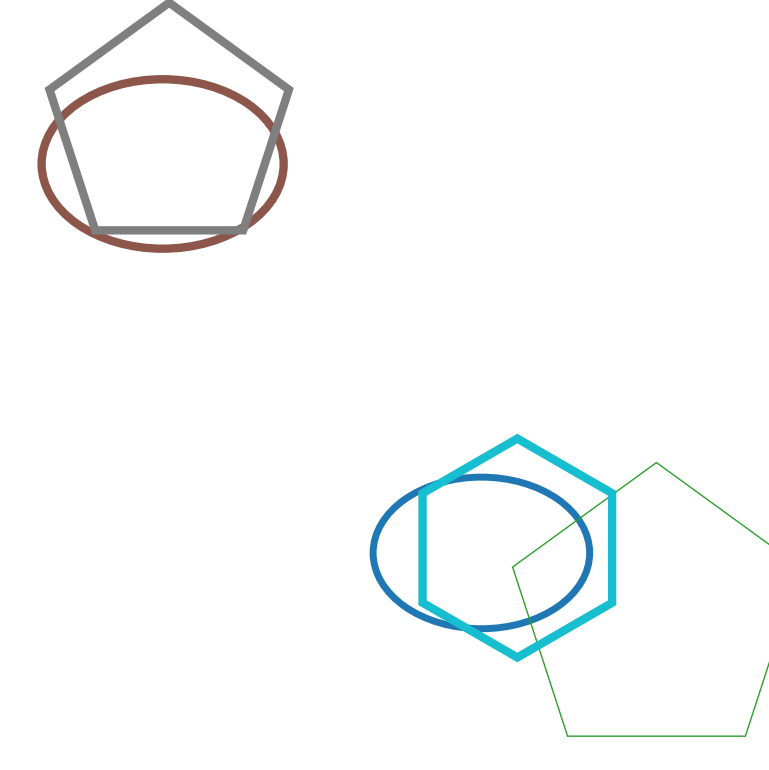[{"shape": "oval", "thickness": 2.5, "radius": 0.7, "center": [0.625, 0.282]}, {"shape": "pentagon", "thickness": 0.5, "radius": 0.98, "center": [0.853, 0.203]}, {"shape": "oval", "thickness": 3, "radius": 0.79, "center": [0.211, 0.787]}, {"shape": "pentagon", "thickness": 3, "radius": 0.82, "center": [0.22, 0.833]}, {"shape": "hexagon", "thickness": 3, "radius": 0.71, "center": [0.672, 0.288]}]